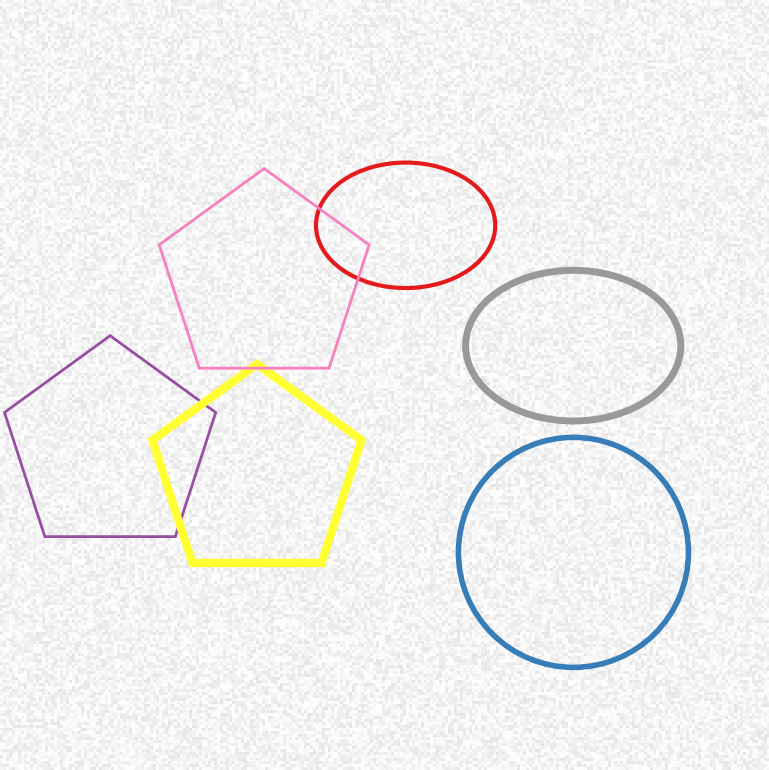[{"shape": "oval", "thickness": 1.5, "radius": 0.58, "center": [0.527, 0.707]}, {"shape": "circle", "thickness": 2, "radius": 0.75, "center": [0.745, 0.283]}, {"shape": "pentagon", "thickness": 1, "radius": 0.72, "center": [0.143, 0.42]}, {"shape": "pentagon", "thickness": 3, "radius": 0.71, "center": [0.334, 0.384]}, {"shape": "pentagon", "thickness": 1, "radius": 0.72, "center": [0.343, 0.638]}, {"shape": "oval", "thickness": 2.5, "radius": 0.7, "center": [0.744, 0.551]}]